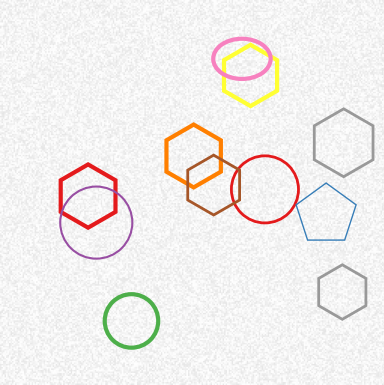[{"shape": "hexagon", "thickness": 3, "radius": 0.41, "center": [0.229, 0.491]}, {"shape": "circle", "thickness": 2, "radius": 0.44, "center": [0.688, 0.508]}, {"shape": "pentagon", "thickness": 1, "radius": 0.41, "center": [0.847, 0.443]}, {"shape": "circle", "thickness": 3, "radius": 0.35, "center": [0.342, 0.166]}, {"shape": "circle", "thickness": 1.5, "radius": 0.47, "center": [0.25, 0.422]}, {"shape": "hexagon", "thickness": 3, "radius": 0.41, "center": [0.503, 0.595]}, {"shape": "hexagon", "thickness": 3, "radius": 0.4, "center": [0.651, 0.804]}, {"shape": "hexagon", "thickness": 2, "radius": 0.39, "center": [0.555, 0.519]}, {"shape": "oval", "thickness": 3, "radius": 0.37, "center": [0.628, 0.847]}, {"shape": "hexagon", "thickness": 2, "radius": 0.44, "center": [0.893, 0.629]}, {"shape": "hexagon", "thickness": 2, "radius": 0.35, "center": [0.889, 0.241]}]